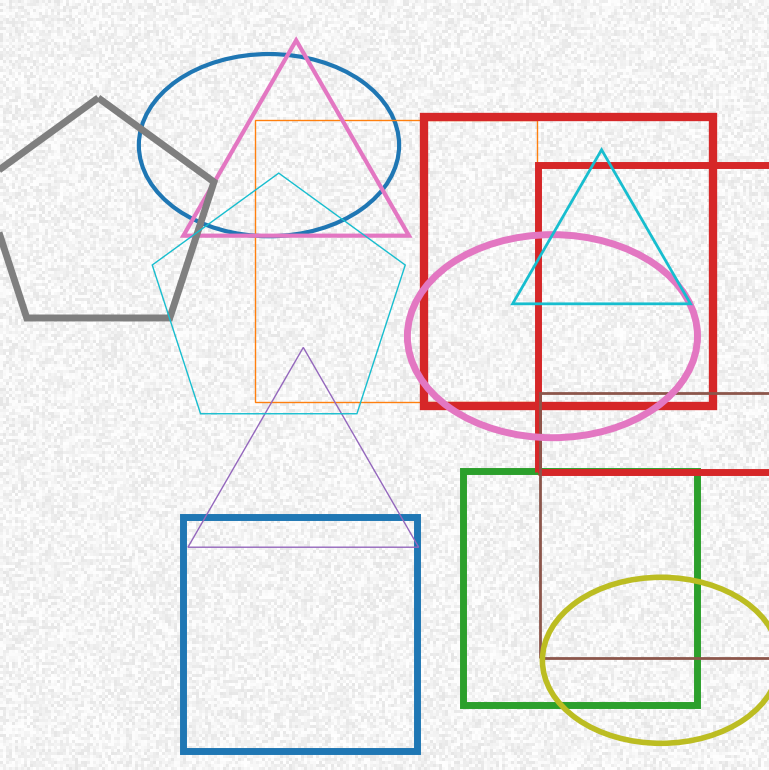[{"shape": "oval", "thickness": 1.5, "radius": 0.85, "center": [0.349, 0.812]}, {"shape": "square", "thickness": 2.5, "radius": 0.76, "center": [0.39, 0.177]}, {"shape": "square", "thickness": 0.5, "radius": 0.92, "center": [0.514, 0.661]}, {"shape": "square", "thickness": 2.5, "radius": 0.76, "center": [0.753, 0.237]}, {"shape": "square", "thickness": 2.5, "radius": 1.0, "center": [0.898, 0.586]}, {"shape": "square", "thickness": 3, "radius": 0.94, "center": [0.738, 0.66]}, {"shape": "triangle", "thickness": 0.5, "radius": 0.86, "center": [0.394, 0.376]}, {"shape": "square", "thickness": 1, "radius": 0.86, "center": [0.873, 0.318]}, {"shape": "triangle", "thickness": 1.5, "radius": 0.85, "center": [0.385, 0.779]}, {"shape": "oval", "thickness": 2.5, "radius": 0.94, "center": [0.717, 0.563]}, {"shape": "pentagon", "thickness": 2.5, "radius": 0.79, "center": [0.128, 0.715]}, {"shape": "oval", "thickness": 2, "radius": 0.77, "center": [0.858, 0.142]}, {"shape": "pentagon", "thickness": 0.5, "radius": 0.86, "center": [0.362, 0.602]}, {"shape": "triangle", "thickness": 1, "radius": 0.67, "center": [0.781, 0.672]}]